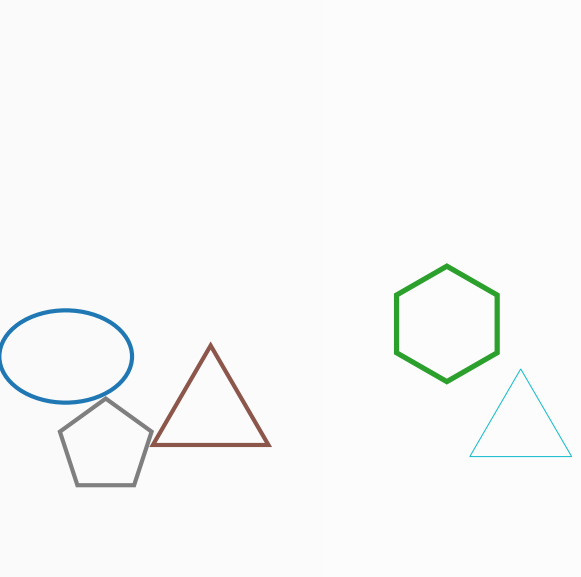[{"shape": "oval", "thickness": 2, "radius": 0.57, "center": [0.113, 0.382]}, {"shape": "hexagon", "thickness": 2.5, "radius": 0.5, "center": [0.769, 0.438]}, {"shape": "triangle", "thickness": 2, "radius": 0.57, "center": [0.362, 0.286]}, {"shape": "pentagon", "thickness": 2, "radius": 0.41, "center": [0.182, 0.226]}, {"shape": "triangle", "thickness": 0.5, "radius": 0.51, "center": [0.896, 0.259]}]